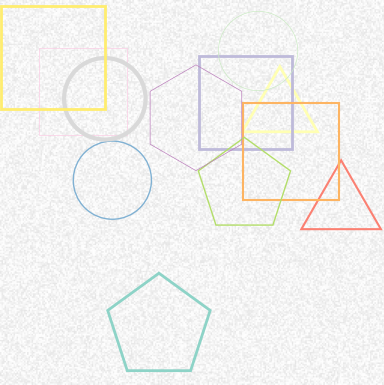[{"shape": "pentagon", "thickness": 2, "radius": 0.7, "center": [0.413, 0.15]}, {"shape": "triangle", "thickness": 2, "radius": 0.56, "center": [0.727, 0.714]}, {"shape": "square", "thickness": 2, "radius": 0.6, "center": [0.637, 0.734]}, {"shape": "triangle", "thickness": 1.5, "radius": 0.6, "center": [0.886, 0.464]}, {"shape": "circle", "thickness": 1, "radius": 0.51, "center": [0.292, 0.532]}, {"shape": "square", "thickness": 1.5, "radius": 0.63, "center": [0.756, 0.607]}, {"shape": "pentagon", "thickness": 1, "radius": 0.63, "center": [0.635, 0.517]}, {"shape": "square", "thickness": 0.5, "radius": 0.57, "center": [0.215, 0.762]}, {"shape": "circle", "thickness": 3, "radius": 0.53, "center": [0.272, 0.743]}, {"shape": "hexagon", "thickness": 0.5, "radius": 0.69, "center": [0.509, 0.694]}, {"shape": "circle", "thickness": 0.5, "radius": 0.52, "center": [0.67, 0.868]}, {"shape": "square", "thickness": 2, "radius": 0.67, "center": [0.137, 0.851]}]